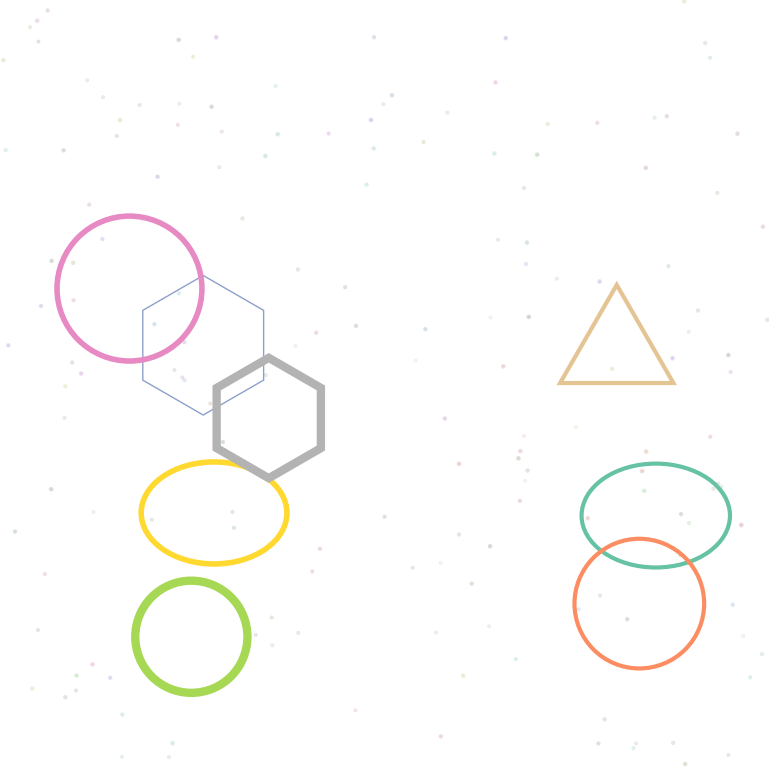[{"shape": "oval", "thickness": 1.5, "radius": 0.48, "center": [0.852, 0.33]}, {"shape": "circle", "thickness": 1.5, "radius": 0.42, "center": [0.83, 0.216]}, {"shape": "hexagon", "thickness": 0.5, "radius": 0.45, "center": [0.264, 0.552]}, {"shape": "circle", "thickness": 2, "radius": 0.47, "center": [0.168, 0.625]}, {"shape": "circle", "thickness": 3, "radius": 0.36, "center": [0.249, 0.173]}, {"shape": "oval", "thickness": 2, "radius": 0.47, "center": [0.278, 0.334]}, {"shape": "triangle", "thickness": 1.5, "radius": 0.42, "center": [0.801, 0.545]}, {"shape": "hexagon", "thickness": 3, "radius": 0.39, "center": [0.349, 0.457]}]